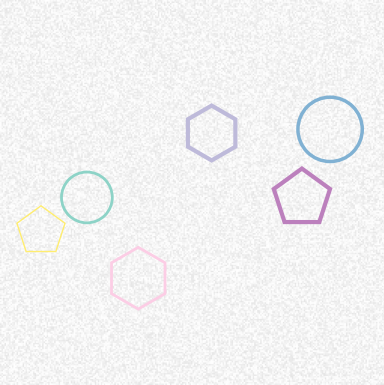[{"shape": "circle", "thickness": 2, "radius": 0.33, "center": [0.226, 0.487]}, {"shape": "hexagon", "thickness": 3, "radius": 0.36, "center": [0.55, 0.655]}, {"shape": "circle", "thickness": 2.5, "radius": 0.42, "center": [0.857, 0.664]}, {"shape": "hexagon", "thickness": 2, "radius": 0.4, "center": [0.359, 0.277]}, {"shape": "pentagon", "thickness": 3, "radius": 0.38, "center": [0.784, 0.485]}, {"shape": "pentagon", "thickness": 1, "radius": 0.33, "center": [0.106, 0.4]}]